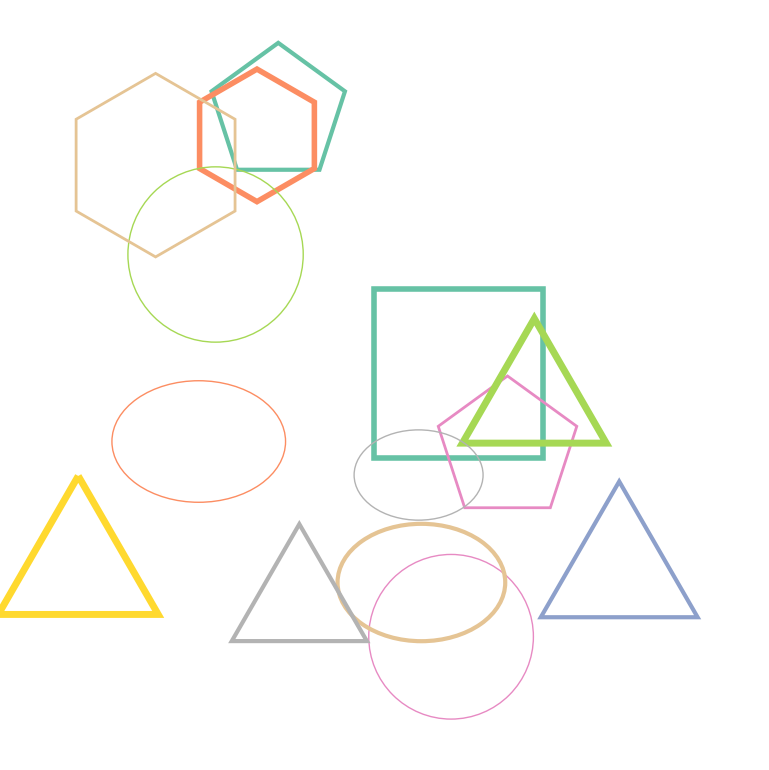[{"shape": "square", "thickness": 2, "radius": 0.55, "center": [0.595, 0.515]}, {"shape": "pentagon", "thickness": 1.5, "radius": 0.46, "center": [0.361, 0.853]}, {"shape": "oval", "thickness": 0.5, "radius": 0.56, "center": [0.258, 0.427]}, {"shape": "hexagon", "thickness": 2, "radius": 0.43, "center": [0.334, 0.824]}, {"shape": "triangle", "thickness": 1.5, "radius": 0.59, "center": [0.804, 0.257]}, {"shape": "circle", "thickness": 0.5, "radius": 0.53, "center": [0.586, 0.173]}, {"shape": "pentagon", "thickness": 1, "radius": 0.47, "center": [0.659, 0.417]}, {"shape": "circle", "thickness": 0.5, "radius": 0.57, "center": [0.28, 0.669]}, {"shape": "triangle", "thickness": 2.5, "radius": 0.54, "center": [0.694, 0.478]}, {"shape": "triangle", "thickness": 2.5, "radius": 0.6, "center": [0.102, 0.262]}, {"shape": "oval", "thickness": 1.5, "radius": 0.54, "center": [0.547, 0.243]}, {"shape": "hexagon", "thickness": 1, "radius": 0.6, "center": [0.202, 0.786]}, {"shape": "oval", "thickness": 0.5, "radius": 0.42, "center": [0.544, 0.383]}, {"shape": "triangle", "thickness": 1.5, "radius": 0.51, "center": [0.389, 0.218]}]